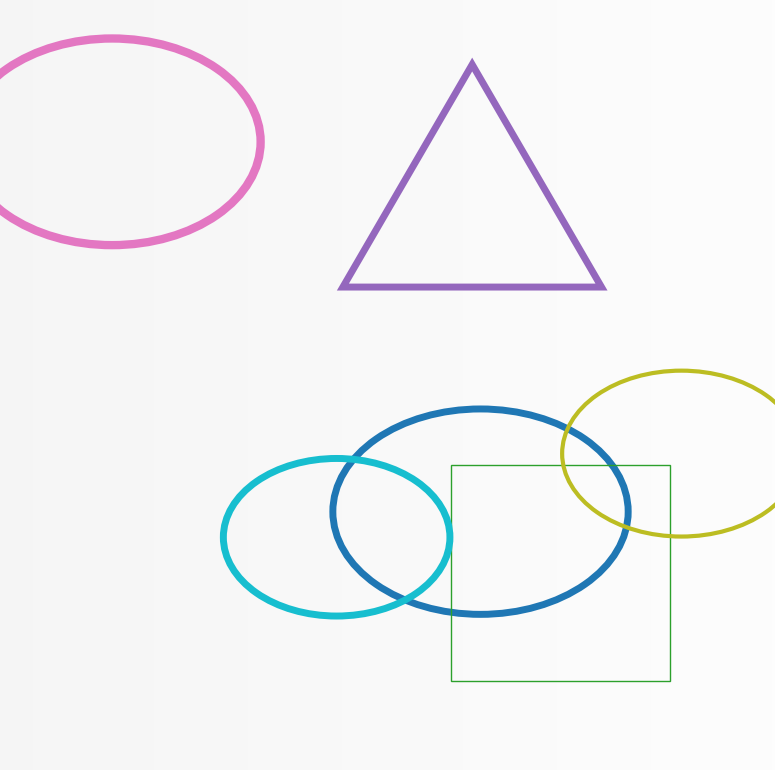[{"shape": "oval", "thickness": 2.5, "radius": 0.95, "center": [0.62, 0.336]}, {"shape": "square", "thickness": 0.5, "radius": 0.7, "center": [0.723, 0.256]}, {"shape": "triangle", "thickness": 2.5, "radius": 0.96, "center": [0.609, 0.724]}, {"shape": "oval", "thickness": 3, "radius": 0.96, "center": [0.145, 0.816]}, {"shape": "oval", "thickness": 1.5, "radius": 0.77, "center": [0.879, 0.411]}, {"shape": "oval", "thickness": 2.5, "radius": 0.73, "center": [0.434, 0.302]}]